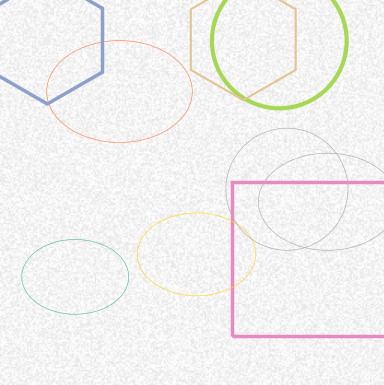[{"shape": "oval", "thickness": 0.5, "radius": 0.69, "center": [0.195, 0.281]}, {"shape": "oval", "thickness": 0.5, "radius": 0.95, "center": [0.31, 0.762]}, {"shape": "hexagon", "thickness": 2.5, "radius": 0.83, "center": [0.123, 0.895]}, {"shape": "square", "thickness": 2.5, "radius": 1.0, "center": [0.803, 0.326]}, {"shape": "circle", "thickness": 3, "radius": 0.88, "center": [0.725, 0.894]}, {"shape": "oval", "thickness": 0.5, "radius": 0.77, "center": [0.511, 0.339]}, {"shape": "hexagon", "thickness": 1.5, "radius": 0.79, "center": [0.632, 0.897]}, {"shape": "circle", "thickness": 0.5, "radius": 0.79, "center": [0.745, 0.508]}, {"shape": "oval", "thickness": 0.5, "radius": 0.9, "center": [0.851, 0.476]}]